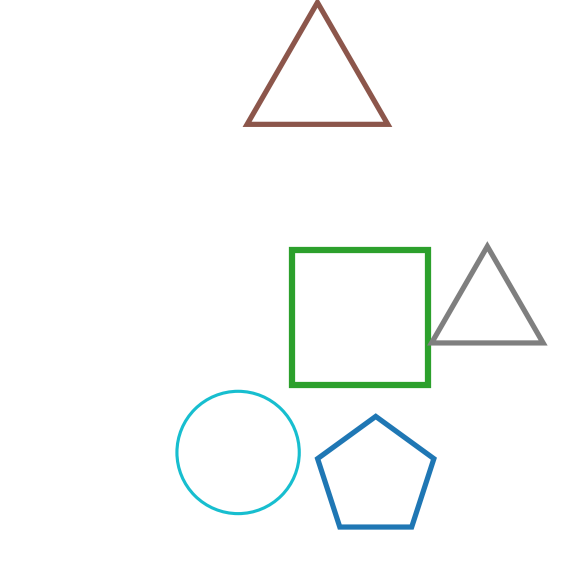[{"shape": "pentagon", "thickness": 2.5, "radius": 0.53, "center": [0.651, 0.172]}, {"shape": "square", "thickness": 3, "radius": 0.59, "center": [0.623, 0.449]}, {"shape": "triangle", "thickness": 2.5, "radius": 0.7, "center": [0.55, 0.854]}, {"shape": "triangle", "thickness": 2.5, "radius": 0.56, "center": [0.844, 0.461]}, {"shape": "circle", "thickness": 1.5, "radius": 0.53, "center": [0.412, 0.216]}]